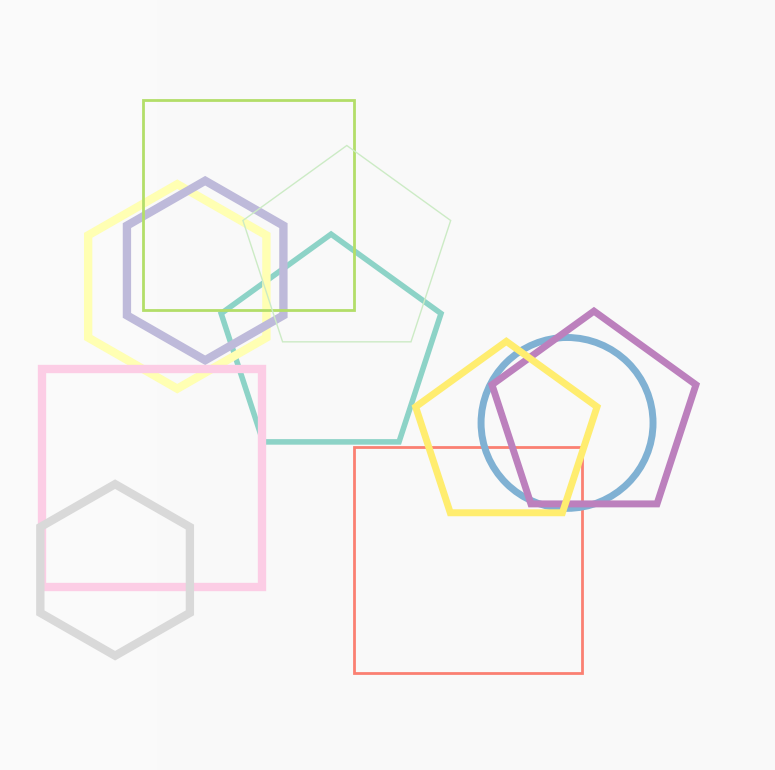[{"shape": "pentagon", "thickness": 2, "radius": 0.75, "center": [0.427, 0.547]}, {"shape": "hexagon", "thickness": 3, "radius": 0.66, "center": [0.229, 0.628]}, {"shape": "hexagon", "thickness": 3, "radius": 0.58, "center": [0.265, 0.649]}, {"shape": "square", "thickness": 1, "radius": 0.73, "center": [0.604, 0.273]}, {"shape": "circle", "thickness": 2.5, "radius": 0.55, "center": [0.732, 0.451]}, {"shape": "square", "thickness": 1, "radius": 0.68, "center": [0.32, 0.733]}, {"shape": "square", "thickness": 3, "radius": 0.71, "center": [0.196, 0.379]}, {"shape": "hexagon", "thickness": 3, "radius": 0.56, "center": [0.149, 0.26]}, {"shape": "pentagon", "thickness": 2.5, "radius": 0.69, "center": [0.766, 0.458]}, {"shape": "pentagon", "thickness": 0.5, "radius": 0.7, "center": [0.447, 0.67]}, {"shape": "pentagon", "thickness": 2.5, "radius": 0.62, "center": [0.653, 0.434]}]